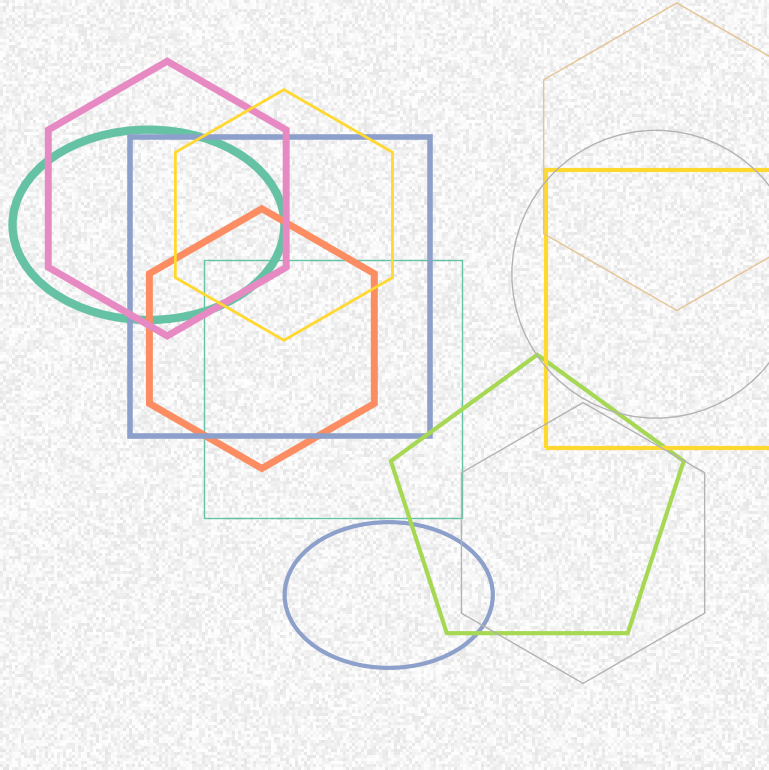[{"shape": "oval", "thickness": 3, "radius": 0.88, "center": [0.193, 0.708]}, {"shape": "square", "thickness": 0.5, "radius": 0.84, "center": [0.432, 0.495]}, {"shape": "hexagon", "thickness": 2.5, "radius": 0.84, "center": [0.34, 0.56]}, {"shape": "square", "thickness": 2, "radius": 0.97, "center": [0.363, 0.628]}, {"shape": "oval", "thickness": 1.5, "radius": 0.68, "center": [0.505, 0.227]}, {"shape": "hexagon", "thickness": 2.5, "radius": 0.89, "center": [0.217, 0.742]}, {"shape": "pentagon", "thickness": 1.5, "radius": 1.0, "center": [0.698, 0.339]}, {"shape": "square", "thickness": 1.5, "radius": 0.9, "center": [0.889, 0.598]}, {"shape": "hexagon", "thickness": 1, "radius": 0.81, "center": [0.369, 0.721]}, {"shape": "hexagon", "thickness": 0.5, "radius": 1.0, "center": [0.879, 0.796]}, {"shape": "hexagon", "thickness": 0.5, "radius": 0.91, "center": [0.757, 0.295]}, {"shape": "circle", "thickness": 0.5, "radius": 0.93, "center": [0.852, 0.644]}]